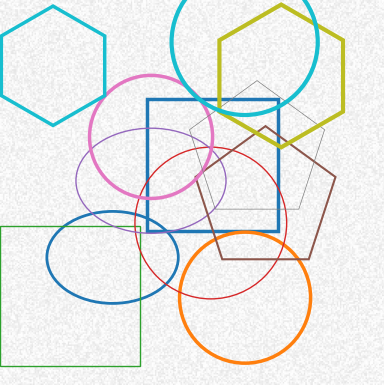[{"shape": "oval", "thickness": 2, "radius": 0.85, "center": [0.292, 0.331]}, {"shape": "square", "thickness": 2.5, "radius": 0.86, "center": [0.552, 0.571]}, {"shape": "circle", "thickness": 2.5, "radius": 0.85, "center": [0.637, 0.227]}, {"shape": "square", "thickness": 1, "radius": 0.91, "center": [0.182, 0.232]}, {"shape": "circle", "thickness": 1, "radius": 0.99, "center": [0.548, 0.421]}, {"shape": "oval", "thickness": 1, "radius": 0.97, "center": [0.392, 0.531]}, {"shape": "pentagon", "thickness": 1.5, "radius": 0.96, "center": [0.69, 0.481]}, {"shape": "circle", "thickness": 2.5, "radius": 0.8, "center": [0.392, 0.644]}, {"shape": "pentagon", "thickness": 0.5, "radius": 0.92, "center": [0.668, 0.606]}, {"shape": "hexagon", "thickness": 3, "radius": 0.93, "center": [0.73, 0.803]}, {"shape": "circle", "thickness": 3, "radius": 0.95, "center": [0.635, 0.891]}, {"shape": "hexagon", "thickness": 2.5, "radius": 0.77, "center": [0.138, 0.829]}]